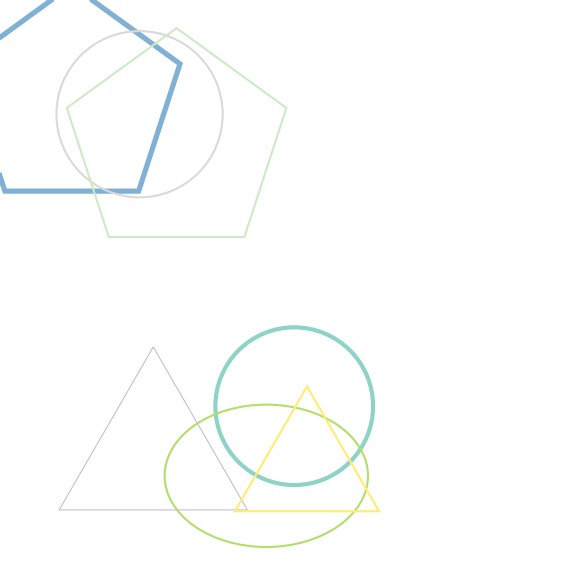[{"shape": "circle", "thickness": 2, "radius": 0.68, "center": [0.509, 0.296]}, {"shape": "triangle", "thickness": 0.5, "radius": 0.94, "center": [0.265, 0.21]}, {"shape": "pentagon", "thickness": 2.5, "radius": 0.99, "center": [0.124, 0.828]}, {"shape": "oval", "thickness": 1, "radius": 0.88, "center": [0.461, 0.175]}, {"shape": "circle", "thickness": 1, "radius": 0.72, "center": [0.242, 0.801]}, {"shape": "pentagon", "thickness": 1, "radius": 1.0, "center": [0.306, 0.75]}, {"shape": "triangle", "thickness": 1, "radius": 0.72, "center": [0.532, 0.186]}]